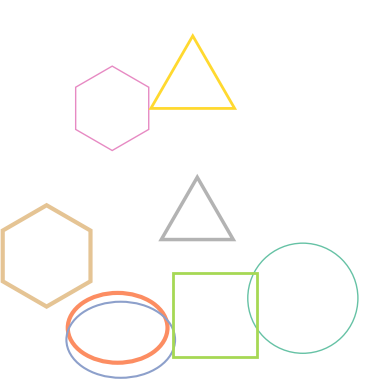[{"shape": "circle", "thickness": 1, "radius": 0.72, "center": [0.787, 0.225]}, {"shape": "oval", "thickness": 3, "radius": 0.65, "center": [0.306, 0.149]}, {"shape": "oval", "thickness": 1.5, "radius": 0.71, "center": [0.314, 0.117]}, {"shape": "hexagon", "thickness": 1, "radius": 0.55, "center": [0.291, 0.719]}, {"shape": "square", "thickness": 2, "radius": 0.54, "center": [0.558, 0.182]}, {"shape": "triangle", "thickness": 2, "radius": 0.63, "center": [0.501, 0.781]}, {"shape": "hexagon", "thickness": 3, "radius": 0.66, "center": [0.121, 0.335]}, {"shape": "triangle", "thickness": 2.5, "radius": 0.54, "center": [0.512, 0.432]}]